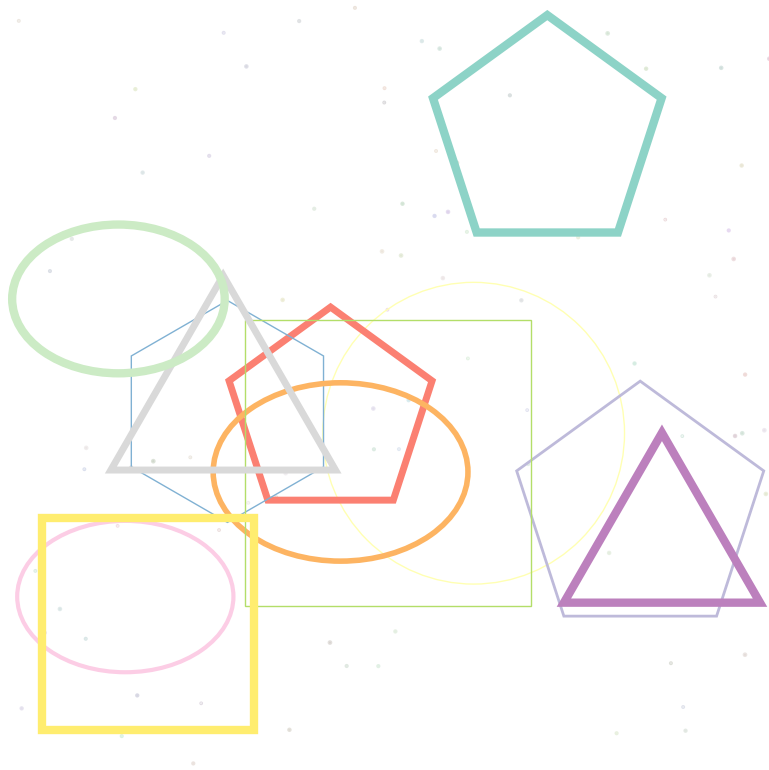[{"shape": "pentagon", "thickness": 3, "radius": 0.78, "center": [0.711, 0.824]}, {"shape": "circle", "thickness": 0.5, "radius": 0.98, "center": [0.615, 0.437]}, {"shape": "pentagon", "thickness": 1, "radius": 0.84, "center": [0.831, 0.336]}, {"shape": "pentagon", "thickness": 2.5, "radius": 0.69, "center": [0.429, 0.463]}, {"shape": "hexagon", "thickness": 0.5, "radius": 0.72, "center": [0.295, 0.466]}, {"shape": "oval", "thickness": 2, "radius": 0.83, "center": [0.442, 0.387]}, {"shape": "square", "thickness": 0.5, "radius": 0.93, "center": [0.504, 0.399]}, {"shape": "oval", "thickness": 1.5, "radius": 0.7, "center": [0.163, 0.225]}, {"shape": "triangle", "thickness": 2.5, "radius": 0.84, "center": [0.29, 0.474]}, {"shape": "triangle", "thickness": 3, "radius": 0.74, "center": [0.86, 0.291]}, {"shape": "oval", "thickness": 3, "radius": 0.69, "center": [0.154, 0.612]}, {"shape": "square", "thickness": 3, "radius": 0.69, "center": [0.192, 0.189]}]